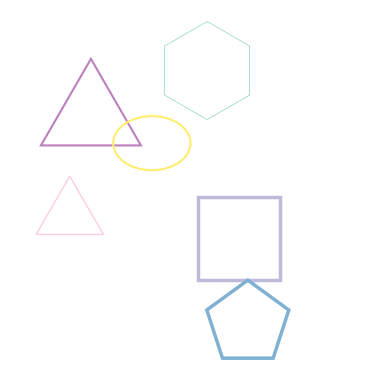[{"shape": "hexagon", "thickness": 0.5, "radius": 0.64, "center": [0.538, 0.817]}, {"shape": "square", "thickness": 2.5, "radius": 0.54, "center": [0.621, 0.38]}, {"shape": "pentagon", "thickness": 2.5, "radius": 0.56, "center": [0.644, 0.16]}, {"shape": "triangle", "thickness": 1, "radius": 0.5, "center": [0.181, 0.442]}, {"shape": "triangle", "thickness": 1.5, "radius": 0.75, "center": [0.236, 0.697]}, {"shape": "oval", "thickness": 1.5, "radius": 0.5, "center": [0.394, 0.628]}]